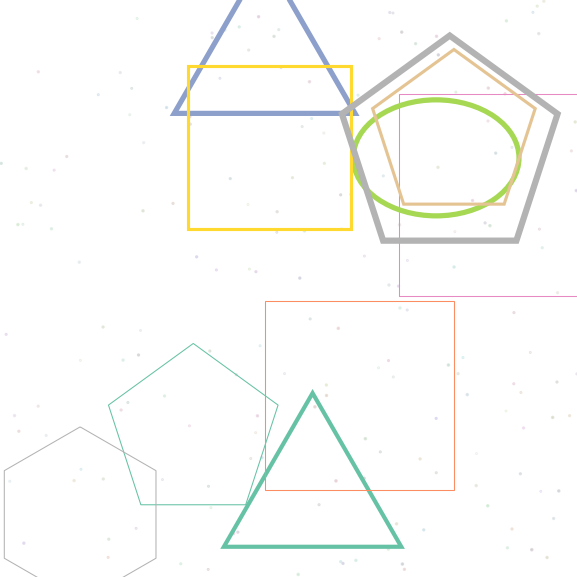[{"shape": "triangle", "thickness": 2, "radius": 0.89, "center": [0.541, 0.141]}, {"shape": "pentagon", "thickness": 0.5, "radius": 0.77, "center": [0.335, 0.25]}, {"shape": "square", "thickness": 0.5, "radius": 0.82, "center": [0.623, 0.314]}, {"shape": "triangle", "thickness": 2.5, "radius": 0.9, "center": [0.458, 0.893]}, {"shape": "square", "thickness": 0.5, "radius": 0.87, "center": [0.866, 0.662]}, {"shape": "oval", "thickness": 2.5, "radius": 0.72, "center": [0.755, 0.726]}, {"shape": "square", "thickness": 1.5, "radius": 0.7, "center": [0.467, 0.744]}, {"shape": "pentagon", "thickness": 1.5, "radius": 0.74, "center": [0.786, 0.765]}, {"shape": "hexagon", "thickness": 0.5, "radius": 0.76, "center": [0.139, 0.108]}, {"shape": "pentagon", "thickness": 3, "radius": 0.98, "center": [0.779, 0.741]}]